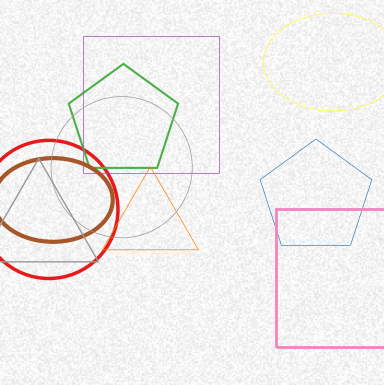[{"shape": "circle", "thickness": 2.5, "radius": 0.9, "center": [0.127, 0.456]}, {"shape": "pentagon", "thickness": 0.5, "radius": 0.76, "center": [0.821, 0.486]}, {"shape": "pentagon", "thickness": 1.5, "radius": 0.75, "center": [0.321, 0.685]}, {"shape": "square", "thickness": 0.5, "radius": 0.89, "center": [0.392, 0.728]}, {"shape": "triangle", "thickness": 0.5, "radius": 0.72, "center": [0.391, 0.423]}, {"shape": "oval", "thickness": 0.5, "radius": 0.9, "center": [0.865, 0.838]}, {"shape": "oval", "thickness": 3, "radius": 0.78, "center": [0.138, 0.481]}, {"shape": "square", "thickness": 2, "radius": 0.9, "center": [0.897, 0.278]}, {"shape": "circle", "thickness": 0.5, "radius": 0.92, "center": [0.316, 0.566]}, {"shape": "triangle", "thickness": 1, "radius": 0.89, "center": [0.101, 0.409]}]